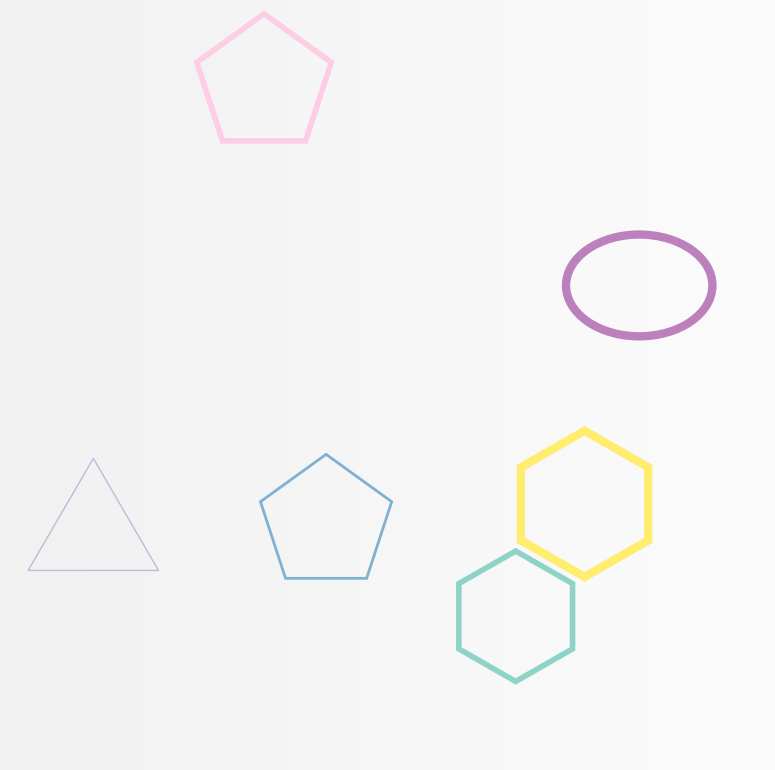[{"shape": "hexagon", "thickness": 2, "radius": 0.42, "center": [0.665, 0.2]}, {"shape": "triangle", "thickness": 0.5, "radius": 0.49, "center": [0.12, 0.308]}, {"shape": "pentagon", "thickness": 1, "radius": 0.45, "center": [0.421, 0.321]}, {"shape": "pentagon", "thickness": 2, "radius": 0.46, "center": [0.341, 0.891]}, {"shape": "oval", "thickness": 3, "radius": 0.47, "center": [0.825, 0.629]}, {"shape": "hexagon", "thickness": 3, "radius": 0.47, "center": [0.754, 0.346]}]